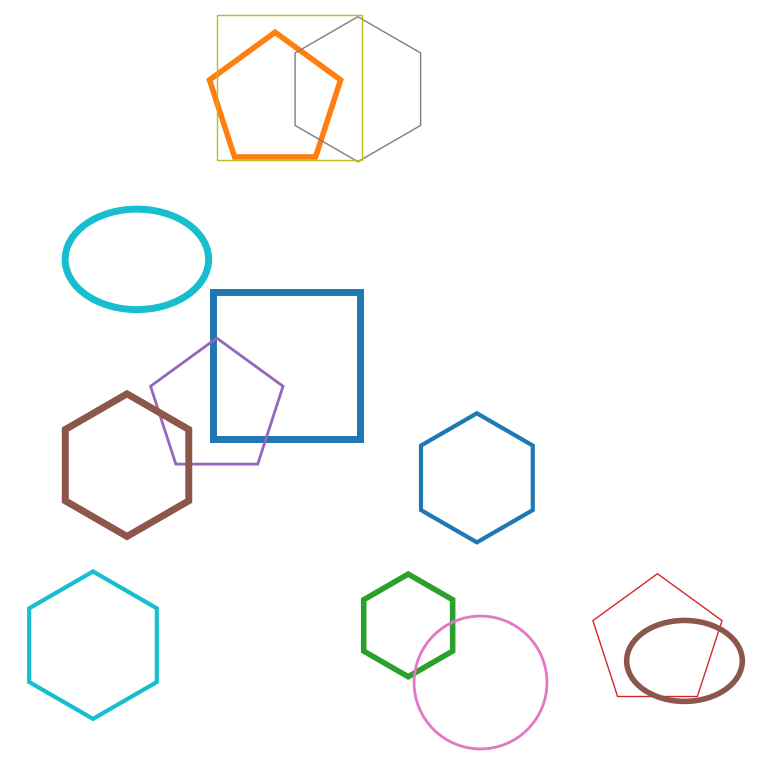[{"shape": "hexagon", "thickness": 1.5, "radius": 0.42, "center": [0.619, 0.379]}, {"shape": "square", "thickness": 2.5, "radius": 0.48, "center": [0.372, 0.525]}, {"shape": "pentagon", "thickness": 2, "radius": 0.45, "center": [0.357, 0.869]}, {"shape": "hexagon", "thickness": 2, "radius": 0.33, "center": [0.53, 0.188]}, {"shape": "pentagon", "thickness": 0.5, "radius": 0.44, "center": [0.854, 0.167]}, {"shape": "pentagon", "thickness": 1, "radius": 0.45, "center": [0.282, 0.47]}, {"shape": "oval", "thickness": 2, "radius": 0.38, "center": [0.889, 0.142]}, {"shape": "hexagon", "thickness": 2.5, "radius": 0.46, "center": [0.165, 0.396]}, {"shape": "circle", "thickness": 1, "radius": 0.43, "center": [0.624, 0.114]}, {"shape": "hexagon", "thickness": 0.5, "radius": 0.47, "center": [0.465, 0.884]}, {"shape": "square", "thickness": 0.5, "radius": 0.47, "center": [0.376, 0.886]}, {"shape": "hexagon", "thickness": 1.5, "radius": 0.48, "center": [0.121, 0.162]}, {"shape": "oval", "thickness": 2.5, "radius": 0.47, "center": [0.178, 0.663]}]